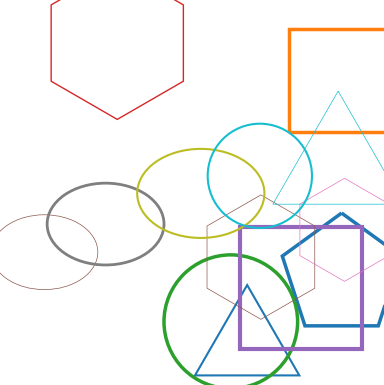[{"shape": "pentagon", "thickness": 2.5, "radius": 0.81, "center": [0.887, 0.285]}, {"shape": "triangle", "thickness": 1.5, "radius": 0.78, "center": [0.642, 0.103]}, {"shape": "square", "thickness": 2.5, "radius": 0.67, "center": [0.886, 0.79]}, {"shape": "circle", "thickness": 2.5, "radius": 0.87, "center": [0.599, 0.164]}, {"shape": "hexagon", "thickness": 1, "radius": 0.99, "center": [0.305, 0.888]}, {"shape": "square", "thickness": 3, "radius": 0.79, "center": [0.781, 0.252]}, {"shape": "hexagon", "thickness": 0.5, "radius": 0.81, "center": [0.678, 0.332]}, {"shape": "oval", "thickness": 0.5, "radius": 0.69, "center": [0.115, 0.345]}, {"shape": "hexagon", "thickness": 0.5, "radius": 0.67, "center": [0.895, 0.403]}, {"shape": "oval", "thickness": 2, "radius": 0.76, "center": [0.274, 0.418]}, {"shape": "oval", "thickness": 1.5, "radius": 0.83, "center": [0.522, 0.498]}, {"shape": "circle", "thickness": 1.5, "radius": 0.68, "center": [0.675, 0.543]}, {"shape": "triangle", "thickness": 0.5, "radius": 0.98, "center": [0.878, 0.568]}]